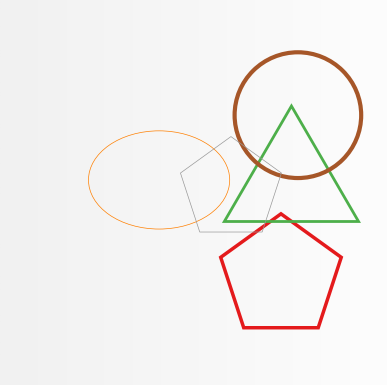[{"shape": "pentagon", "thickness": 2.5, "radius": 0.82, "center": [0.725, 0.281]}, {"shape": "triangle", "thickness": 2, "radius": 1.0, "center": [0.752, 0.525]}, {"shape": "oval", "thickness": 0.5, "radius": 0.91, "center": [0.411, 0.533]}, {"shape": "circle", "thickness": 3, "radius": 0.82, "center": [0.769, 0.701]}, {"shape": "pentagon", "thickness": 0.5, "radius": 0.69, "center": [0.596, 0.508]}]